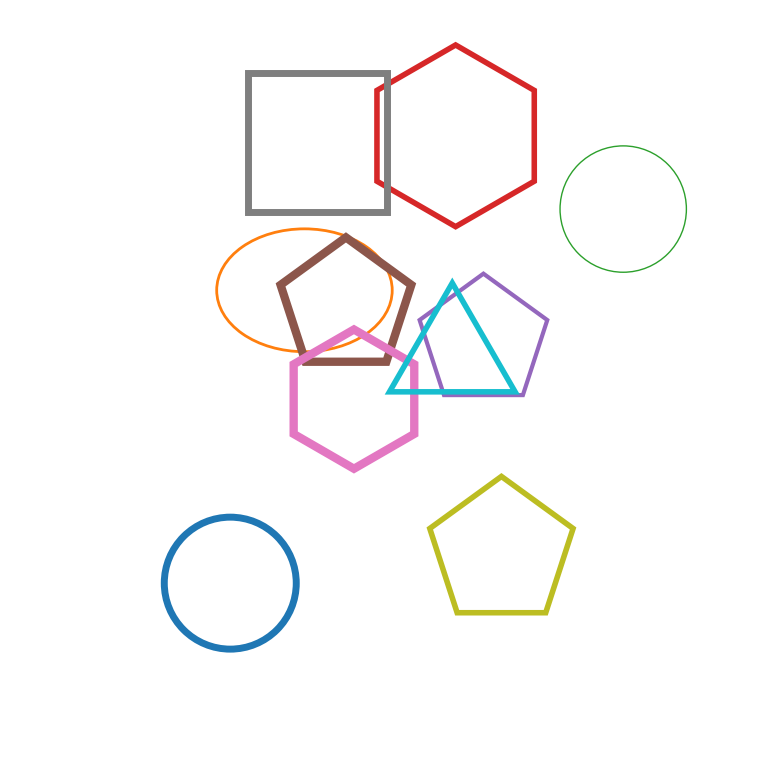[{"shape": "circle", "thickness": 2.5, "radius": 0.43, "center": [0.299, 0.243]}, {"shape": "oval", "thickness": 1, "radius": 0.57, "center": [0.395, 0.623]}, {"shape": "circle", "thickness": 0.5, "radius": 0.41, "center": [0.809, 0.728]}, {"shape": "hexagon", "thickness": 2, "radius": 0.59, "center": [0.592, 0.824]}, {"shape": "pentagon", "thickness": 1.5, "radius": 0.44, "center": [0.628, 0.557]}, {"shape": "pentagon", "thickness": 3, "radius": 0.45, "center": [0.449, 0.602]}, {"shape": "hexagon", "thickness": 3, "radius": 0.45, "center": [0.46, 0.482]}, {"shape": "square", "thickness": 2.5, "radius": 0.45, "center": [0.412, 0.815]}, {"shape": "pentagon", "thickness": 2, "radius": 0.49, "center": [0.651, 0.283]}, {"shape": "triangle", "thickness": 2, "radius": 0.47, "center": [0.587, 0.538]}]